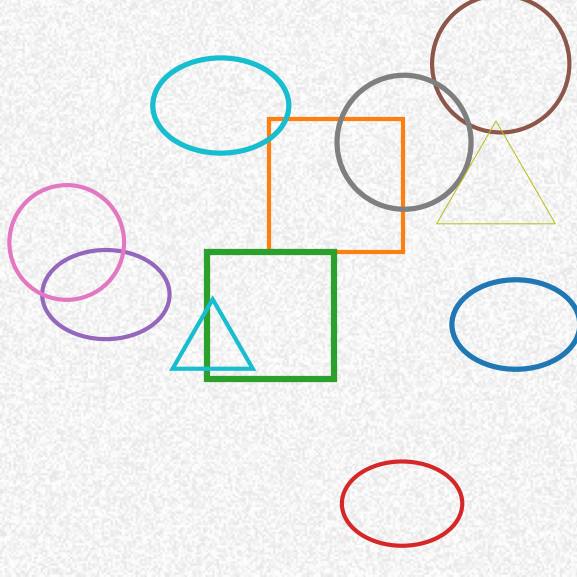[{"shape": "oval", "thickness": 2.5, "radius": 0.55, "center": [0.893, 0.437]}, {"shape": "square", "thickness": 2, "radius": 0.58, "center": [0.582, 0.678]}, {"shape": "square", "thickness": 3, "radius": 0.55, "center": [0.469, 0.453]}, {"shape": "oval", "thickness": 2, "radius": 0.52, "center": [0.696, 0.127]}, {"shape": "oval", "thickness": 2, "radius": 0.55, "center": [0.183, 0.489]}, {"shape": "circle", "thickness": 2, "radius": 0.59, "center": [0.867, 0.889]}, {"shape": "circle", "thickness": 2, "radius": 0.5, "center": [0.116, 0.579]}, {"shape": "circle", "thickness": 2.5, "radius": 0.58, "center": [0.7, 0.753]}, {"shape": "triangle", "thickness": 0.5, "radius": 0.59, "center": [0.859, 0.671]}, {"shape": "triangle", "thickness": 2, "radius": 0.4, "center": [0.368, 0.401]}, {"shape": "oval", "thickness": 2.5, "radius": 0.59, "center": [0.382, 0.816]}]